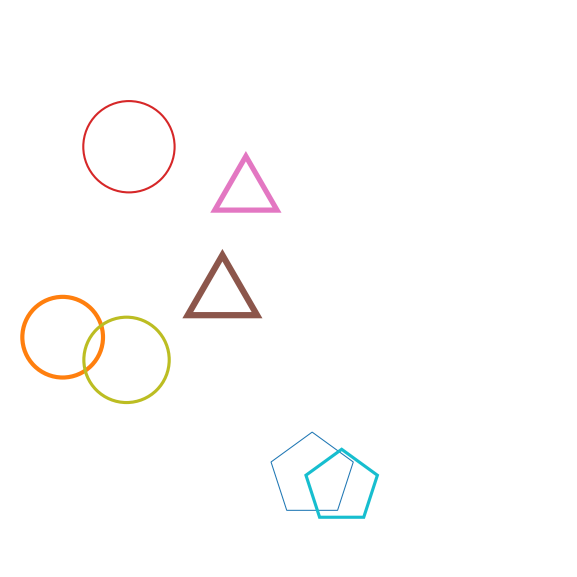[{"shape": "pentagon", "thickness": 0.5, "radius": 0.37, "center": [0.541, 0.176]}, {"shape": "circle", "thickness": 2, "radius": 0.35, "center": [0.109, 0.415]}, {"shape": "circle", "thickness": 1, "radius": 0.4, "center": [0.223, 0.745]}, {"shape": "triangle", "thickness": 3, "radius": 0.35, "center": [0.385, 0.488]}, {"shape": "triangle", "thickness": 2.5, "radius": 0.31, "center": [0.426, 0.666]}, {"shape": "circle", "thickness": 1.5, "radius": 0.37, "center": [0.219, 0.376]}, {"shape": "pentagon", "thickness": 1.5, "radius": 0.33, "center": [0.592, 0.156]}]